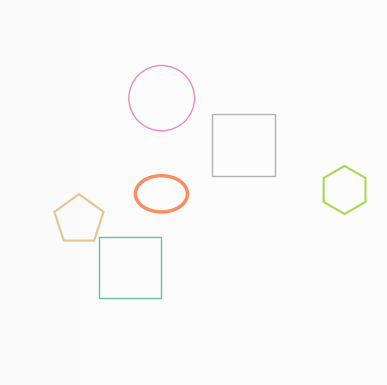[{"shape": "square", "thickness": 1, "radius": 0.39, "center": [0.336, 0.306]}, {"shape": "oval", "thickness": 2.5, "radius": 0.34, "center": [0.417, 0.497]}, {"shape": "circle", "thickness": 1, "radius": 0.42, "center": [0.417, 0.745]}, {"shape": "hexagon", "thickness": 1.5, "radius": 0.31, "center": [0.889, 0.507]}, {"shape": "pentagon", "thickness": 1.5, "radius": 0.33, "center": [0.204, 0.429]}, {"shape": "square", "thickness": 1, "radius": 0.4, "center": [0.628, 0.623]}]